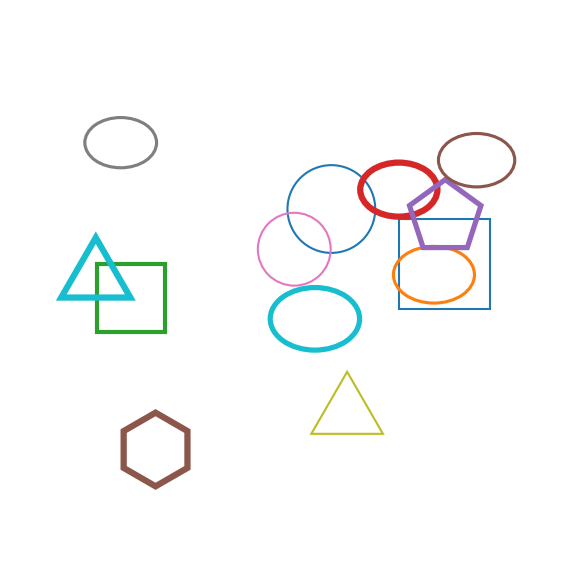[{"shape": "circle", "thickness": 1, "radius": 0.38, "center": [0.574, 0.637]}, {"shape": "square", "thickness": 1, "radius": 0.39, "center": [0.77, 0.541]}, {"shape": "oval", "thickness": 1.5, "radius": 0.35, "center": [0.751, 0.523]}, {"shape": "square", "thickness": 2, "radius": 0.3, "center": [0.227, 0.484]}, {"shape": "oval", "thickness": 3, "radius": 0.33, "center": [0.691, 0.671]}, {"shape": "pentagon", "thickness": 2.5, "radius": 0.33, "center": [0.771, 0.623]}, {"shape": "hexagon", "thickness": 3, "radius": 0.32, "center": [0.269, 0.221]}, {"shape": "oval", "thickness": 1.5, "radius": 0.33, "center": [0.825, 0.722]}, {"shape": "circle", "thickness": 1, "radius": 0.32, "center": [0.51, 0.568]}, {"shape": "oval", "thickness": 1.5, "radius": 0.31, "center": [0.209, 0.752]}, {"shape": "triangle", "thickness": 1, "radius": 0.36, "center": [0.601, 0.284]}, {"shape": "oval", "thickness": 2.5, "radius": 0.39, "center": [0.545, 0.447]}, {"shape": "triangle", "thickness": 3, "radius": 0.35, "center": [0.166, 0.518]}]